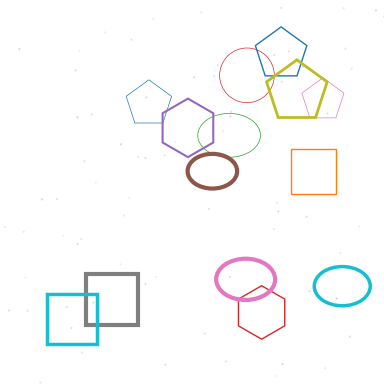[{"shape": "pentagon", "thickness": 1, "radius": 0.35, "center": [0.73, 0.86]}, {"shape": "pentagon", "thickness": 0.5, "radius": 0.31, "center": [0.387, 0.731]}, {"shape": "square", "thickness": 1, "radius": 0.3, "center": [0.814, 0.554]}, {"shape": "oval", "thickness": 0.5, "radius": 0.41, "center": [0.595, 0.648]}, {"shape": "hexagon", "thickness": 1, "radius": 0.35, "center": [0.679, 0.188]}, {"shape": "circle", "thickness": 0.5, "radius": 0.36, "center": [0.641, 0.804]}, {"shape": "hexagon", "thickness": 1.5, "radius": 0.38, "center": [0.488, 0.668]}, {"shape": "oval", "thickness": 3, "radius": 0.32, "center": [0.552, 0.555]}, {"shape": "oval", "thickness": 3, "radius": 0.38, "center": [0.638, 0.274]}, {"shape": "pentagon", "thickness": 0.5, "radius": 0.29, "center": [0.839, 0.74]}, {"shape": "square", "thickness": 3, "radius": 0.33, "center": [0.291, 0.222]}, {"shape": "pentagon", "thickness": 2, "radius": 0.41, "center": [0.771, 0.762]}, {"shape": "square", "thickness": 2.5, "radius": 0.33, "center": [0.186, 0.171]}, {"shape": "oval", "thickness": 2.5, "radius": 0.36, "center": [0.889, 0.257]}]